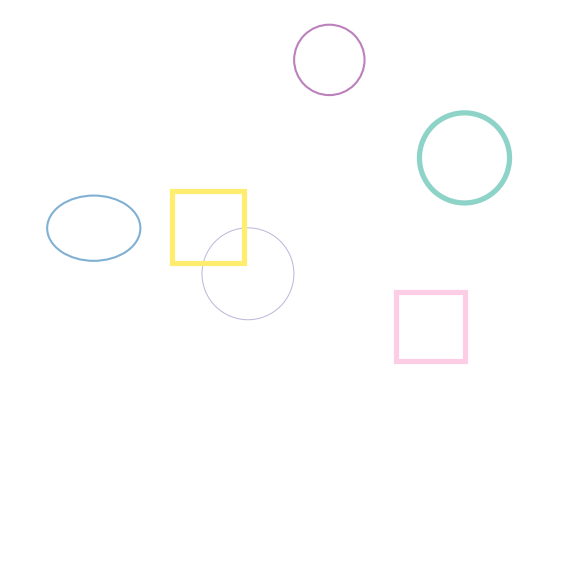[{"shape": "circle", "thickness": 2.5, "radius": 0.39, "center": [0.804, 0.726]}, {"shape": "circle", "thickness": 0.5, "radius": 0.4, "center": [0.429, 0.525]}, {"shape": "oval", "thickness": 1, "radius": 0.4, "center": [0.162, 0.604]}, {"shape": "square", "thickness": 2.5, "radius": 0.3, "center": [0.745, 0.434]}, {"shape": "circle", "thickness": 1, "radius": 0.3, "center": [0.57, 0.895]}, {"shape": "square", "thickness": 2.5, "radius": 0.31, "center": [0.36, 0.606]}]